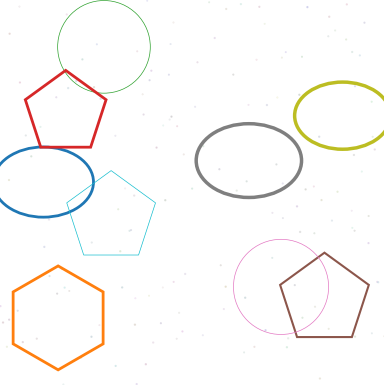[{"shape": "oval", "thickness": 2, "radius": 0.65, "center": [0.113, 0.527]}, {"shape": "hexagon", "thickness": 2, "radius": 0.67, "center": [0.151, 0.174]}, {"shape": "circle", "thickness": 0.5, "radius": 0.6, "center": [0.27, 0.878]}, {"shape": "pentagon", "thickness": 2, "radius": 0.55, "center": [0.171, 0.707]}, {"shape": "pentagon", "thickness": 1.5, "radius": 0.61, "center": [0.843, 0.223]}, {"shape": "circle", "thickness": 0.5, "radius": 0.62, "center": [0.73, 0.255]}, {"shape": "oval", "thickness": 2.5, "radius": 0.68, "center": [0.646, 0.583]}, {"shape": "oval", "thickness": 2.5, "radius": 0.62, "center": [0.89, 0.7]}, {"shape": "pentagon", "thickness": 0.5, "radius": 0.61, "center": [0.289, 0.436]}]